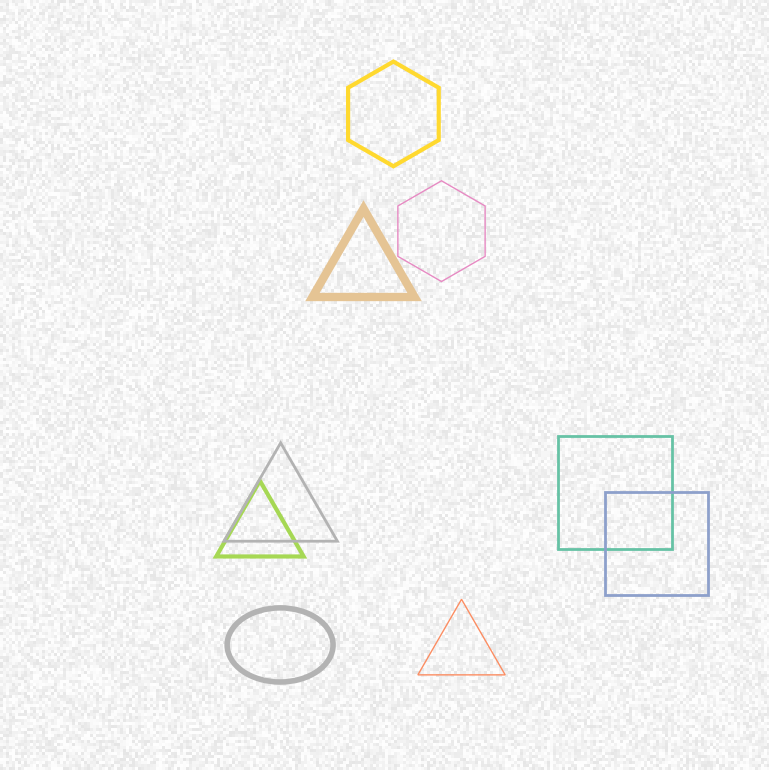[{"shape": "square", "thickness": 1, "radius": 0.37, "center": [0.799, 0.36]}, {"shape": "triangle", "thickness": 0.5, "radius": 0.33, "center": [0.599, 0.156]}, {"shape": "square", "thickness": 1, "radius": 0.34, "center": [0.852, 0.294]}, {"shape": "hexagon", "thickness": 0.5, "radius": 0.33, "center": [0.573, 0.7]}, {"shape": "triangle", "thickness": 1.5, "radius": 0.33, "center": [0.338, 0.31]}, {"shape": "hexagon", "thickness": 1.5, "radius": 0.34, "center": [0.511, 0.852]}, {"shape": "triangle", "thickness": 3, "radius": 0.38, "center": [0.472, 0.653]}, {"shape": "oval", "thickness": 2, "radius": 0.34, "center": [0.364, 0.162]}, {"shape": "triangle", "thickness": 1, "radius": 0.43, "center": [0.364, 0.34]}]